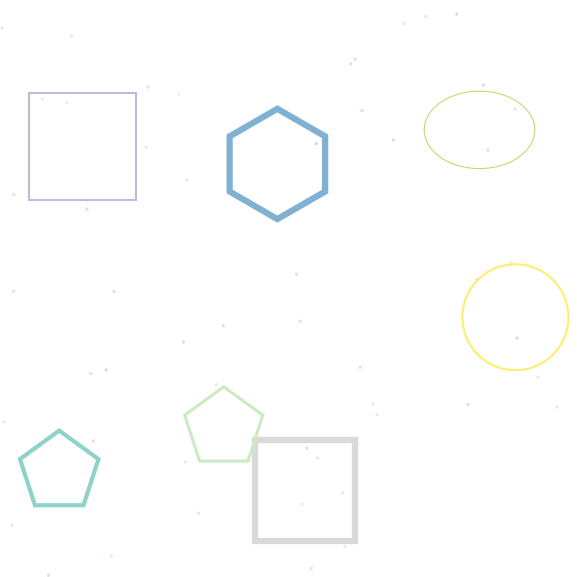[{"shape": "pentagon", "thickness": 2, "radius": 0.36, "center": [0.103, 0.182]}, {"shape": "square", "thickness": 1, "radius": 0.46, "center": [0.143, 0.745]}, {"shape": "hexagon", "thickness": 3, "radius": 0.48, "center": [0.48, 0.715]}, {"shape": "oval", "thickness": 0.5, "radius": 0.48, "center": [0.83, 0.774]}, {"shape": "square", "thickness": 3, "radius": 0.44, "center": [0.528, 0.15]}, {"shape": "pentagon", "thickness": 1.5, "radius": 0.36, "center": [0.387, 0.258]}, {"shape": "circle", "thickness": 1, "radius": 0.46, "center": [0.892, 0.45]}]